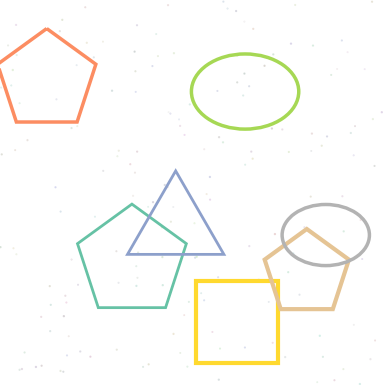[{"shape": "pentagon", "thickness": 2, "radius": 0.74, "center": [0.343, 0.321]}, {"shape": "pentagon", "thickness": 2.5, "radius": 0.67, "center": [0.121, 0.792]}, {"shape": "triangle", "thickness": 2, "radius": 0.72, "center": [0.456, 0.412]}, {"shape": "oval", "thickness": 2.5, "radius": 0.7, "center": [0.637, 0.762]}, {"shape": "square", "thickness": 3, "radius": 0.53, "center": [0.615, 0.164]}, {"shape": "pentagon", "thickness": 3, "radius": 0.58, "center": [0.797, 0.29]}, {"shape": "oval", "thickness": 2.5, "radius": 0.57, "center": [0.846, 0.389]}]